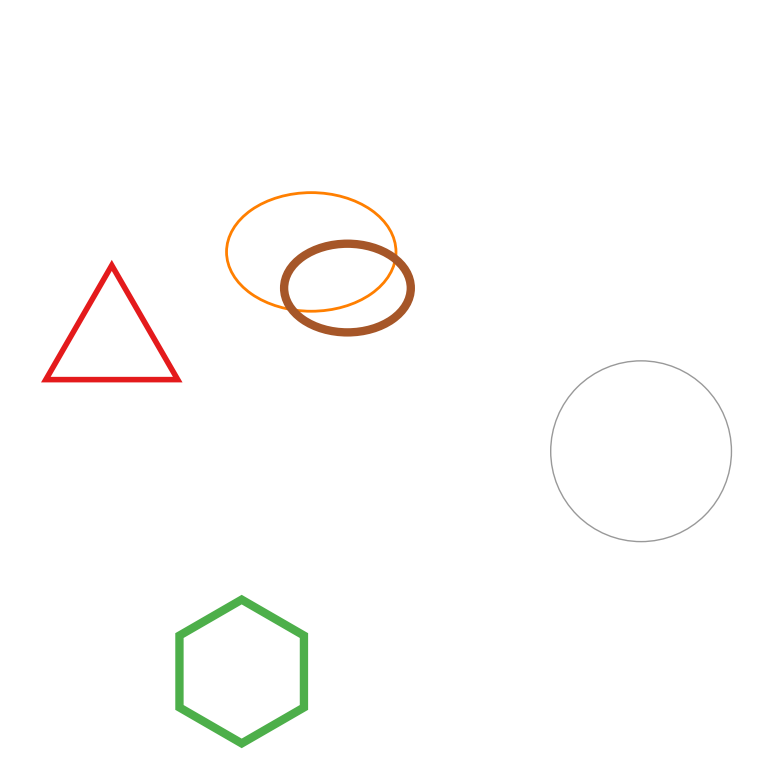[{"shape": "triangle", "thickness": 2, "radius": 0.49, "center": [0.145, 0.556]}, {"shape": "hexagon", "thickness": 3, "radius": 0.47, "center": [0.314, 0.128]}, {"shape": "oval", "thickness": 1, "radius": 0.55, "center": [0.404, 0.673]}, {"shape": "oval", "thickness": 3, "radius": 0.41, "center": [0.451, 0.626]}, {"shape": "circle", "thickness": 0.5, "radius": 0.59, "center": [0.833, 0.414]}]